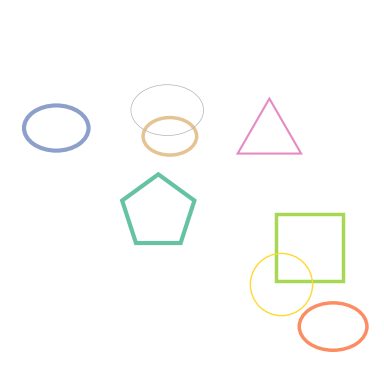[{"shape": "pentagon", "thickness": 3, "radius": 0.49, "center": [0.411, 0.449]}, {"shape": "oval", "thickness": 2.5, "radius": 0.44, "center": [0.865, 0.152]}, {"shape": "oval", "thickness": 3, "radius": 0.42, "center": [0.146, 0.667]}, {"shape": "triangle", "thickness": 1.5, "radius": 0.48, "center": [0.7, 0.649]}, {"shape": "square", "thickness": 2.5, "radius": 0.43, "center": [0.804, 0.357]}, {"shape": "circle", "thickness": 1, "radius": 0.4, "center": [0.731, 0.261]}, {"shape": "oval", "thickness": 2.5, "radius": 0.35, "center": [0.441, 0.646]}, {"shape": "oval", "thickness": 0.5, "radius": 0.47, "center": [0.434, 0.714]}]